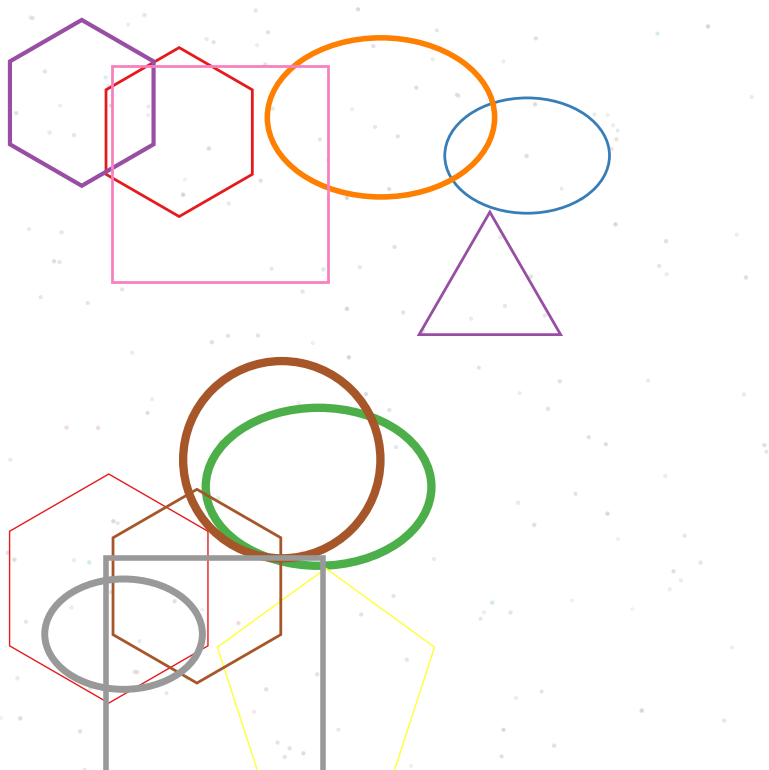[{"shape": "hexagon", "thickness": 0.5, "radius": 0.74, "center": [0.141, 0.236]}, {"shape": "hexagon", "thickness": 1, "radius": 0.55, "center": [0.233, 0.828]}, {"shape": "oval", "thickness": 1, "radius": 0.53, "center": [0.685, 0.798]}, {"shape": "oval", "thickness": 3, "radius": 0.73, "center": [0.414, 0.368]}, {"shape": "hexagon", "thickness": 1.5, "radius": 0.54, "center": [0.106, 0.866]}, {"shape": "triangle", "thickness": 1, "radius": 0.53, "center": [0.636, 0.618]}, {"shape": "oval", "thickness": 2, "radius": 0.74, "center": [0.495, 0.848]}, {"shape": "pentagon", "thickness": 0.5, "radius": 0.74, "center": [0.423, 0.114]}, {"shape": "hexagon", "thickness": 1, "radius": 0.63, "center": [0.256, 0.239]}, {"shape": "circle", "thickness": 3, "radius": 0.64, "center": [0.366, 0.403]}, {"shape": "square", "thickness": 1, "radius": 0.7, "center": [0.286, 0.774]}, {"shape": "square", "thickness": 2, "radius": 0.7, "center": [0.278, 0.135]}, {"shape": "oval", "thickness": 2.5, "radius": 0.51, "center": [0.16, 0.176]}]